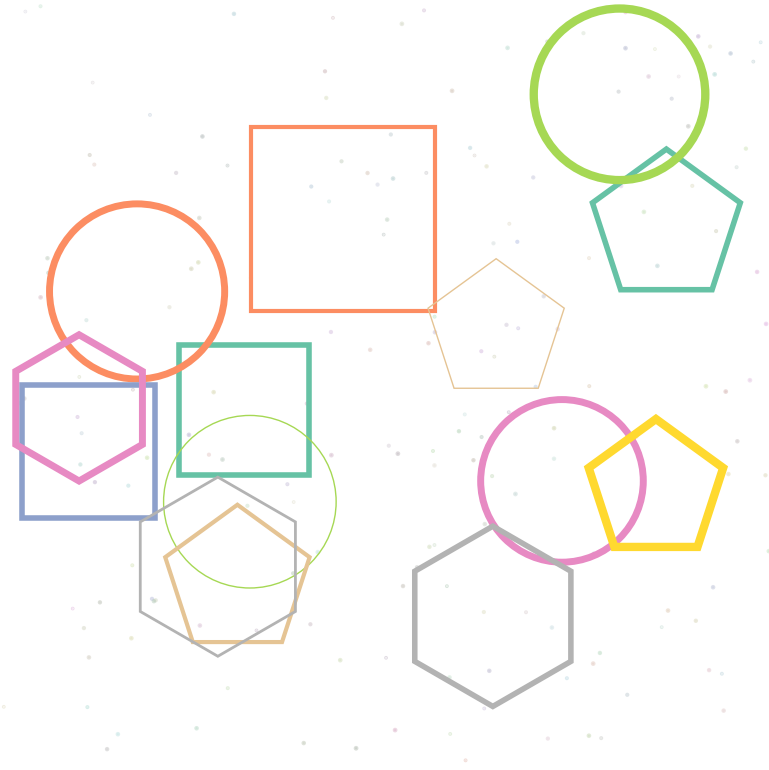[{"shape": "pentagon", "thickness": 2, "radius": 0.5, "center": [0.865, 0.705]}, {"shape": "square", "thickness": 2, "radius": 0.42, "center": [0.317, 0.468]}, {"shape": "circle", "thickness": 2.5, "radius": 0.57, "center": [0.178, 0.622]}, {"shape": "square", "thickness": 1.5, "radius": 0.6, "center": [0.446, 0.715]}, {"shape": "square", "thickness": 2, "radius": 0.43, "center": [0.115, 0.414]}, {"shape": "hexagon", "thickness": 2.5, "radius": 0.47, "center": [0.103, 0.47]}, {"shape": "circle", "thickness": 2.5, "radius": 0.53, "center": [0.73, 0.375]}, {"shape": "circle", "thickness": 0.5, "radius": 0.56, "center": [0.324, 0.348]}, {"shape": "circle", "thickness": 3, "radius": 0.56, "center": [0.805, 0.878]}, {"shape": "pentagon", "thickness": 3, "radius": 0.46, "center": [0.852, 0.364]}, {"shape": "pentagon", "thickness": 0.5, "radius": 0.46, "center": [0.644, 0.571]}, {"shape": "pentagon", "thickness": 1.5, "radius": 0.49, "center": [0.308, 0.246]}, {"shape": "hexagon", "thickness": 1, "radius": 0.58, "center": [0.283, 0.264]}, {"shape": "hexagon", "thickness": 2, "radius": 0.59, "center": [0.64, 0.2]}]